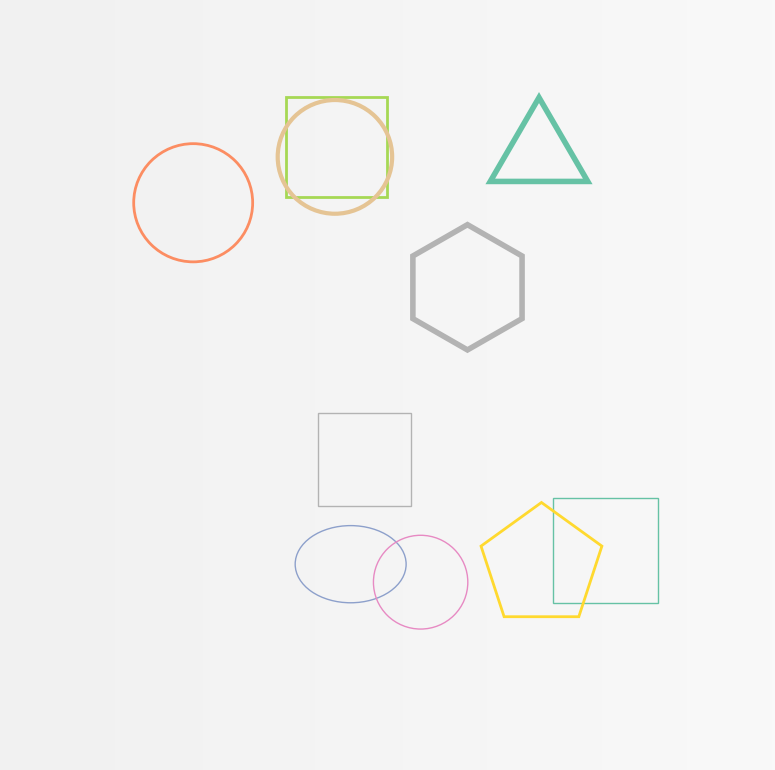[{"shape": "triangle", "thickness": 2, "radius": 0.36, "center": [0.695, 0.801]}, {"shape": "square", "thickness": 0.5, "radius": 0.34, "center": [0.781, 0.285]}, {"shape": "circle", "thickness": 1, "radius": 0.38, "center": [0.249, 0.737]}, {"shape": "oval", "thickness": 0.5, "radius": 0.36, "center": [0.452, 0.267]}, {"shape": "circle", "thickness": 0.5, "radius": 0.3, "center": [0.543, 0.244]}, {"shape": "square", "thickness": 1, "radius": 0.33, "center": [0.434, 0.809]}, {"shape": "pentagon", "thickness": 1, "radius": 0.41, "center": [0.699, 0.265]}, {"shape": "circle", "thickness": 1.5, "radius": 0.37, "center": [0.432, 0.796]}, {"shape": "hexagon", "thickness": 2, "radius": 0.41, "center": [0.603, 0.627]}, {"shape": "square", "thickness": 0.5, "radius": 0.3, "center": [0.47, 0.403]}]